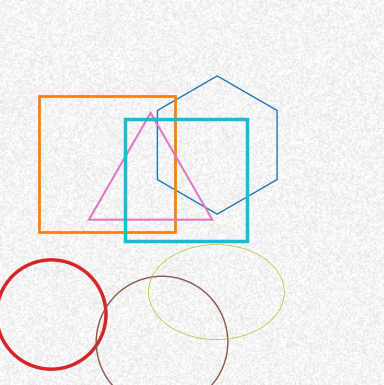[{"shape": "hexagon", "thickness": 1, "radius": 0.9, "center": [0.564, 0.623]}, {"shape": "square", "thickness": 2, "radius": 0.88, "center": [0.278, 0.574]}, {"shape": "circle", "thickness": 2.5, "radius": 0.71, "center": [0.133, 0.183]}, {"shape": "circle", "thickness": 1, "radius": 0.85, "center": [0.421, 0.112]}, {"shape": "triangle", "thickness": 1.5, "radius": 0.93, "center": [0.391, 0.522]}, {"shape": "oval", "thickness": 0.5, "radius": 0.88, "center": [0.562, 0.241]}, {"shape": "square", "thickness": 2.5, "radius": 0.8, "center": [0.483, 0.533]}]